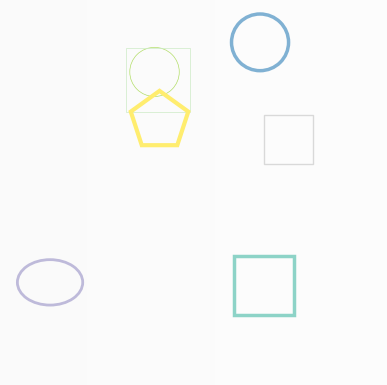[{"shape": "square", "thickness": 2.5, "radius": 0.38, "center": [0.682, 0.258]}, {"shape": "oval", "thickness": 2, "radius": 0.42, "center": [0.129, 0.267]}, {"shape": "circle", "thickness": 2.5, "radius": 0.37, "center": [0.671, 0.89]}, {"shape": "circle", "thickness": 0.5, "radius": 0.32, "center": [0.399, 0.813]}, {"shape": "square", "thickness": 1, "radius": 0.32, "center": [0.744, 0.638]}, {"shape": "square", "thickness": 0.5, "radius": 0.41, "center": [0.407, 0.793]}, {"shape": "pentagon", "thickness": 3, "radius": 0.39, "center": [0.412, 0.686]}]